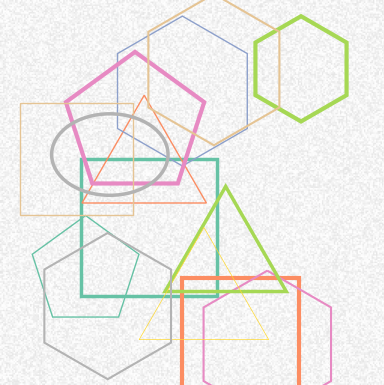[{"shape": "square", "thickness": 2.5, "radius": 0.89, "center": [0.388, 0.409]}, {"shape": "pentagon", "thickness": 1, "radius": 0.73, "center": [0.222, 0.294]}, {"shape": "square", "thickness": 3, "radius": 0.76, "center": [0.624, 0.125]}, {"shape": "triangle", "thickness": 1, "radius": 0.93, "center": [0.375, 0.566]}, {"shape": "hexagon", "thickness": 1, "radius": 0.97, "center": [0.474, 0.764]}, {"shape": "hexagon", "thickness": 1.5, "radius": 0.96, "center": [0.694, 0.106]}, {"shape": "pentagon", "thickness": 3, "radius": 0.94, "center": [0.351, 0.676]}, {"shape": "triangle", "thickness": 2.5, "radius": 0.91, "center": [0.586, 0.334]}, {"shape": "hexagon", "thickness": 3, "radius": 0.68, "center": [0.782, 0.821]}, {"shape": "triangle", "thickness": 0.5, "radius": 0.97, "center": [0.53, 0.215]}, {"shape": "square", "thickness": 1, "radius": 0.73, "center": [0.199, 0.587]}, {"shape": "hexagon", "thickness": 1.5, "radius": 0.98, "center": [0.556, 0.819]}, {"shape": "oval", "thickness": 2.5, "radius": 0.76, "center": [0.285, 0.599]}, {"shape": "hexagon", "thickness": 1.5, "radius": 0.95, "center": [0.28, 0.205]}]